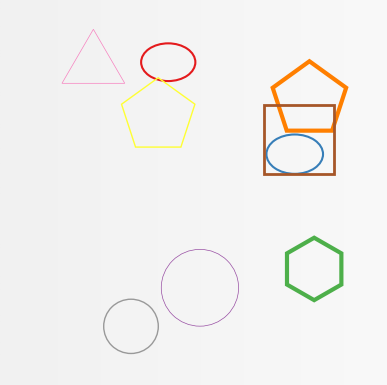[{"shape": "oval", "thickness": 1.5, "radius": 0.35, "center": [0.434, 0.838]}, {"shape": "oval", "thickness": 1.5, "radius": 0.37, "center": [0.761, 0.6]}, {"shape": "hexagon", "thickness": 3, "radius": 0.41, "center": [0.811, 0.301]}, {"shape": "circle", "thickness": 0.5, "radius": 0.5, "center": [0.516, 0.253]}, {"shape": "pentagon", "thickness": 3, "radius": 0.5, "center": [0.799, 0.741]}, {"shape": "pentagon", "thickness": 1, "radius": 0.5, "center": [0.408, 0.699]}, {"shape": "square", "thickness": 2, "radius": 0.45, "center": [0.772, 0.638]}, {"shape": "triangle", "thickness": 0.5, "radius": 0.47, "center": [0.241, 0.83]}, {"shape": "circle", "thickness": 1, "radius": 0.35, "center": [0.338, 0.152]}]